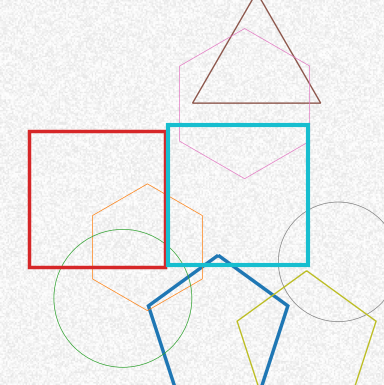[{"shape": "pentagon", "thickness": 2.5, "radius": 0.95, "center": [0.567, 0.147]}, {"shape": "hexagon", "thickness": 0.5, "radius": 0.82, "center": [0.383, 0.358]}, {"shape": "circle", "thickness": 0.5, "radius": 0.9, "center": [0.319, 0.225]}, {"shape": "square", "thickness": 2.5, "radius": 0.88, "center": [0.252, 0.483]}, {"shape": "triangle", "thickness": 1, "radius": 0.96, "center": [0.667, 0.828]}, {"shape": "hexagon", "thickness": 0.5, "radius": 0.98, "center": [0.635, 0.731]}, {"shape": "circle", "thickness": 0.5, "radius": 0.78, "center": [0.878, 0.32]}, {"shape": "pentagon", "thickness": 1, "radius": 0.95, "center": [0.796, 0.107]}, {"shape": "square", "thickness": 3, "radius": 0.91, "center": [0.618, 0.493]}]